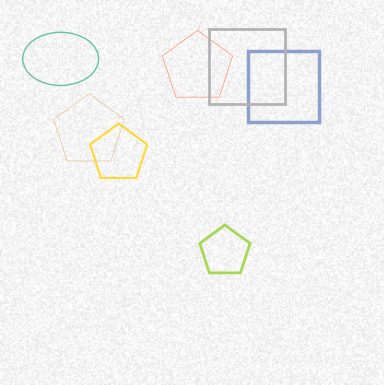[{"shape": "oval", "thickness": 1, "radius": 0.49, "center": [0.158, 0.847]}, {"shape": "pentagon", "thickness": 0.5, "radius": 0.48, "center": [0.513, 0.825]}, {"shape": "square", "thickness": 2.5, "radius": 0.46, "center": [0.737, 0.775]}, {"shape": "pentagon", "thickness": 2, "radius": 0.34, "center": [0.584, 0.347]}, {"shape": "pentagon", "thickness": 1.5, "radius": 0.39, "center": [0.308, 0.601]}, {"shape": "pentagon", "thickness": 0.5, "radius": 0.48, "center": [0.231, 0.66]}, {"shape": "square", "thickness": 2, "radius": 0.49, "center": [0.641, 0.827]}]